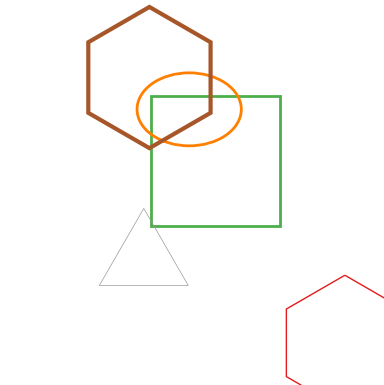[{"shape": "hexagon", "thickness": 1, "radius": 0.88, "center": [0.896, 0.11]}, {"shape": "square", "thickness": 2, "radius": 0.84, "center": [0.559, 0.582]}, {"shape": "oval", "thickness": 2, "radius": 0.68, "center": [0.491, 0.716]}, {"shape": "hexagon", "thickness": 3, "radius": 0.92, "center": [0.388, 0.799]}, {"shape": "triangle", "thickness": 0.5, "radius": 0.67, "center": [0.373, 0.325]}]